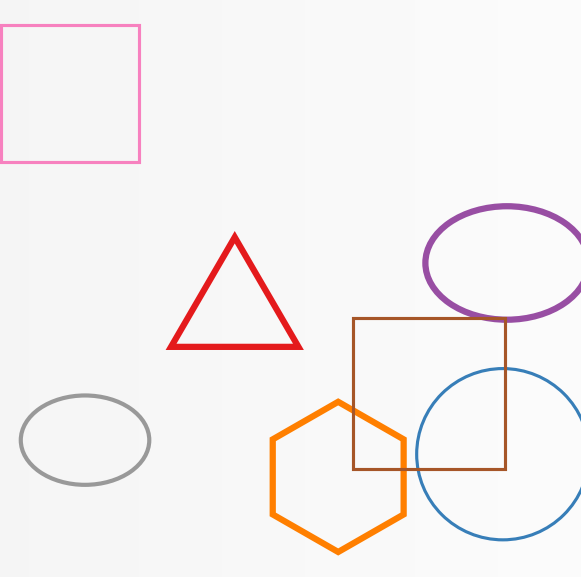[{"shape": "triangle", "thickness": 3, "radius": 0.63, "center": [0.404, 0.462]}, {"shape": "circle", "thickness": 1.5, "radius": 0.74, "center": [0.865, 0.213]}, {"shape": "oval", "thickness": 3, "radius": 0.7, "center": [0.872, 0.544]}, {"shape": "hexagon", "thickness": 3, "radius": 0.65, "center": [0.582, 0.173]}, {"shape": "square", "thickness": 1.5, "radius": 0.65, "center": [0.737, 0.318]}, {"shape": "square", "thickness": 1.5, "radius": 0.59, "center": [0.121, 0.837]}, {"shape": "oval", "thickness": 2, "radius": 0.55, "center": [0.146, 0.237]}]